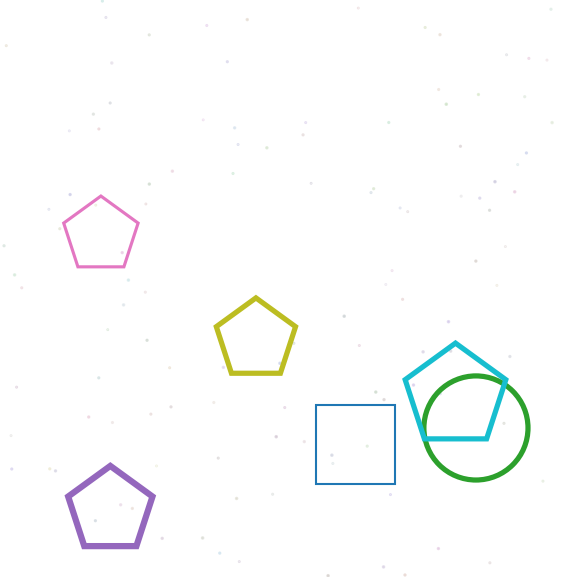[{"shape": "square", "thickness": 1, "radius": 0.34, "center": [0.615, 0.23]}, {"shape": "circle", "thickness": 2.5, "radius": 0.45, "center": [0.824, 0.258]}, {"shape": "pentagon", "thickness": 3, "radius": 0.38, "center": [0.191, 0.116]}, {"shape": "pentagon", "thickness": 1.5, "radius": 0.34, "center": [0.175, 0.592]}, {"shape": "pentagon", "thickness": 2.5, "radius": 0.36, "center": [0.443, 0.411]}, {"shape": "pentagon", "thickness": 2.5, "radius": 0.46, "center": [0.789, 0.313]}]